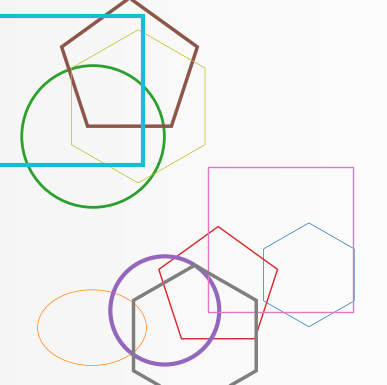[{"shape": "hexagon", "thickness": 0.5, "radius": 0.67, "center": [0.797, 0.286]}, {"shape": "oval", "thickness": 0.5, "radius": 0.7, "center": [0.237, 0.149]}, {"shape": "circle", "thickness": 2, "radius": 0.92, "center": [0.24, 0.646]}, {"shape": "pentagon", "thickness": 1, "radius": 0.81, "center": [0.563, 0.25]}, {"shape": "circle", "thickness": 3, "radius": 0.7, "center": [0.425, 0.194]}, {"shape": "pentagon", "thickness": 2.5, "radius": 0.92, "center": [0.334, 0.821]}, {"shape": "square", "thickness": 1, "radius": 0.94, "center": [0.724, 0.378]}, {"shape": "hexagon", "thickness": 2.5, "radius": 0.91, "center": [0.503, 0.128]}, {"shape": "hexagon", "thickness": 0.5, "radius": 1.0, "center": [0.357, 0.724]}, {"shape": "square", "thickness": 3, "radius": 0.97, "center": [0.176, 0.764]}]